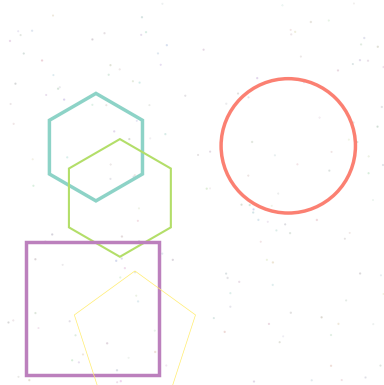[{"shape": "hexagon", "thickness": 2.5, "radius": 0.7, "center": [0.249, 0.618]}, {"shape": "circle", "thickness": 2.5, "radius": 0.87, "center": [0.749, 0.621]}, {"shape": "hexagon", "thickness": 1.5, "radius": 0.76, "center": [0.311, 0.486]}, {"shape": "square", "thickness": 2.5, "radius": 0.87, "center": [0.24, 0.198]}, {"shape": "pentagon", "thickness": 0.5, "radius": 0.83, "center": [0.35, 0.131]}]